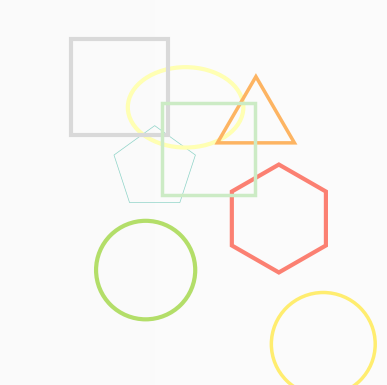[{"shape": "pentagon", "thickness": 0.5, "radius": 0.55, "center": [0.399, 0.563]}, {"shape": "oval", "thickness": 3, "radius": 0.75, "center": [0.479, 0.721]}, {"shape": "hexagon", "thickness": 3, "radius": 0.7, "center": [0.72, 0.432]}, {"shape": "triangle", "thickness": 2.5, "radius": 0.57, "center": [0.66, 0.686]}, {"shape": "circle", "thickness": 3, "radius": 0.64, "center": [0.376, 0.299]}, {"shape": "square", "thickness": 3, "radius": 0.62, "center": [0.308, 0.773]}, {"shape": "square", "thickness": 2.5, "radius": 0.6, "center": [0.538, 0.612]}, {"shape": "circle", "thickness": 2.5, "radius": 0.67, "center": [0.834, 0.106]}]